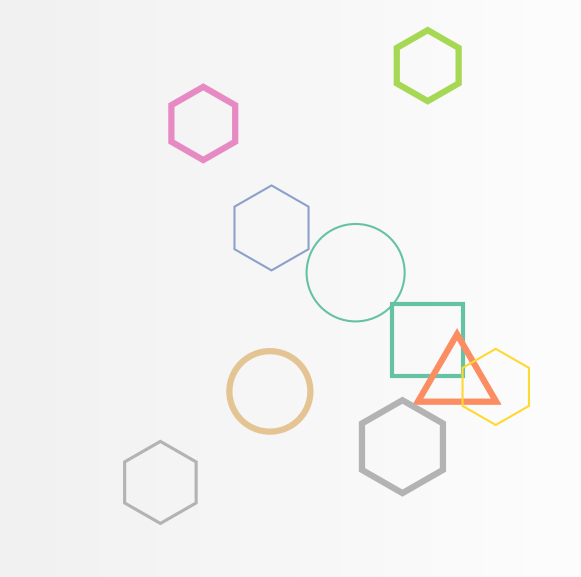[{"shape": "circle", "thickness": 1, "radius": 0.42, "center": [0.612, 0.527]}, {"shape": "square", "thickness": 2, "radius": 0.31, "center": [0.735, 0.41]}, {"shape": "triangle", "thickness": 3, "radius": 0.39, "center": [0.786, 0.342]}, {"shape": "hexagon", "thickness": 1, "radius": 0.37, "center": [0.467, 0.604]}, {"shape": "hexagon", "thickness": 3, "radius": 0.32, "center": [0.35, 0.785]}, {"shape": "hexagon", "thickness": 3, "radius": 0.31, "center": [0.736, 0.885]}, {"shape": "hexagon", "thickness": 1, "radius": 0.33, "center": [0.853, 0.329]}, {"shape": "circle", "thickness": 3, "radius": 0.35, "center": [0.464, 0.321]}, {"shape": "hexagon", "thickness": 3, "radius": 0.4, "center": [0.692, 0.226]}, {"shape": "hexagon", "thickness": 1.5, "radius": 0.36, "center": [0.276, 0.164]}]